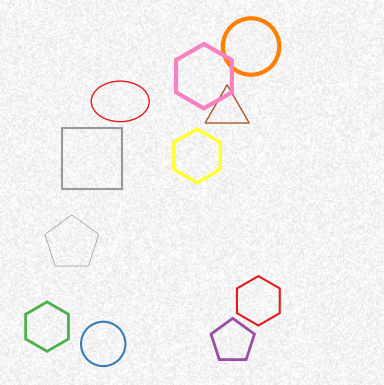[{"shape": "hexagon", "thickness": 1.5, "radius": 0.32, "center": [0.671, 0.219]}, {"shape": "oval", "thickness": 1, "radius": 0.38, "center": [0.312, 0.737]}, {"shape": "circle", "thickness": 1.5, "radius": 0.29, "center": [0.268, 0.107]}, {"shape": "hexagon", "thickness": 2, "radius": 0.32, "center": [0.122, 0.152]}, {"shape": "pentagon", "thickness": 2, "radius": 0.3, "center": [0.605, 0.114]}, {"shape": "circle", "thickness": 3, "radius": 0.37, "center": [0.652, 0.879]}, {"shape": "hexagon", "thickness": 2.5, "radius": 0.35, "center": [0.512, 0.595]}, {"shape": "triangle", "thickness": 1, "radius": 0.33, "center": [0.59, 0.714]}, {"shape": "hexagon", "thickness": 3, "radius": 0.42, "center": [0.53, 0.802]}, {"shape": "pentagon", "thickness": 0.5, "radius": 0.37, "center": [0.187, 0.368]}, {"shape": "square", "thickness": 1.5, "radius": 0.39, "center": [0.24, 0.588]}]